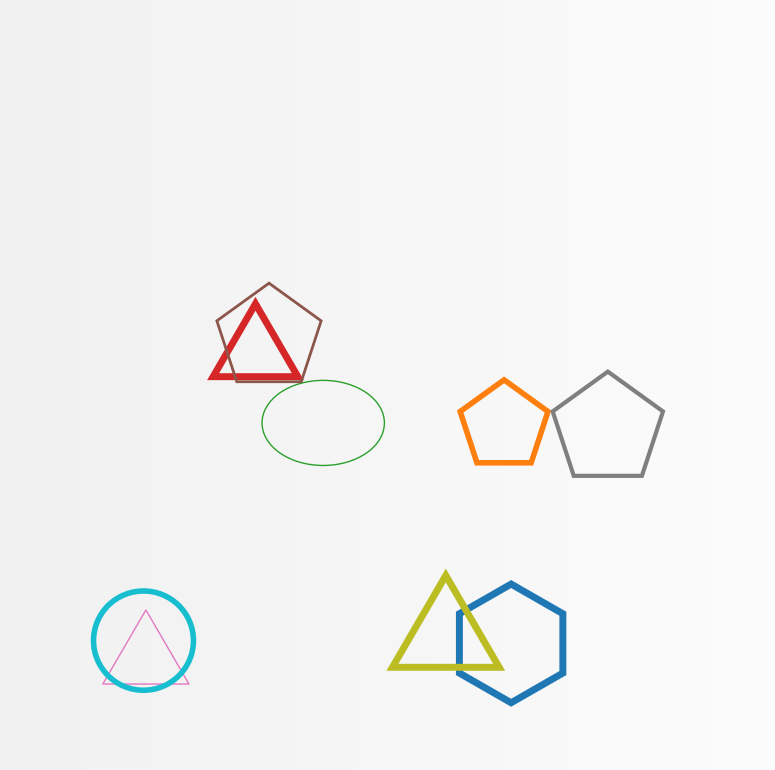[{"shape": "hexagon", "thickness": 2.5, "radius": 0.39, "center": [0.66, 0.164]}, {"shape": "pentagon", "thickness": 2, "radius": 0.3, "center": [0.65, 0.447]}, {"shape": "oval", "thickness": 0.5, "radius": 0.39, "center": [0.417, 0.451]}, {"shape": "triangle", "thickness": 2.5, "radius": 0.32, "center": [0.33, 0.542]}, {"shape": "pentagon", "thickness": 1, "radius": 0.35, "center": [0.347, 0.561]}, {"shape": "triangle", "thickness": 0.5, "radius": 0.32, "center": [0.188, 0.144]}, {"shape": "pentagon", "thickness": 1.5, "radius": 0.37, "center": [0.784, 0.443]}, {"shape": "triangle", "thickness": 2.5, "radius": 0.4, "center": [0.575, 0.173]}, {"shape": "circle", "thickness": 2, "radius": 0.32, "center": [0.185, 0.168]}]